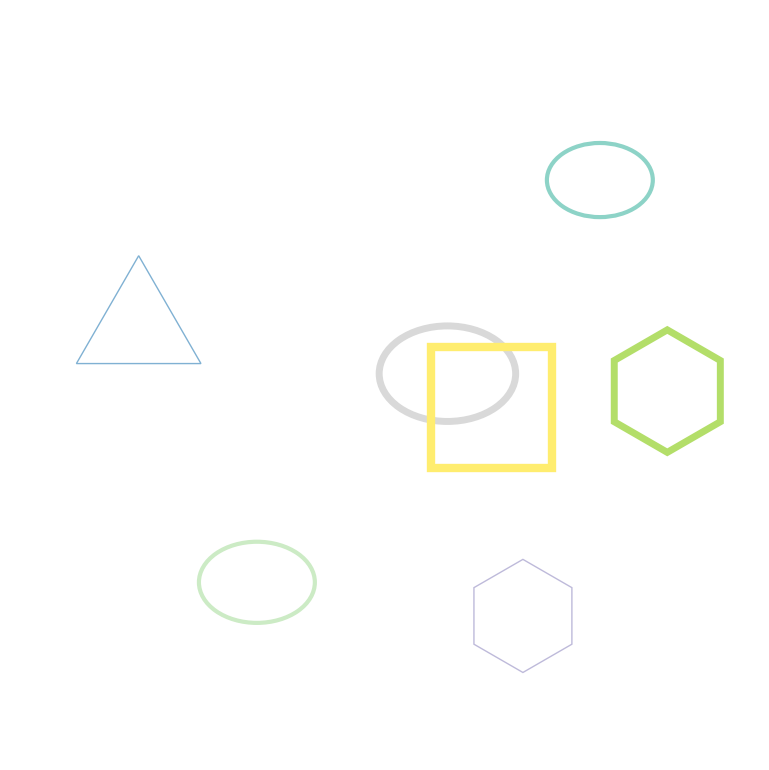[{"shape": "oval", "thickness": 1.5, "radius": 0.34, "center": [0.779, 0.766]}, {"shape": "hexagon", "thickness": 0.5, "radius": 0.37, "center": [0.679, 0.2]}, {"shape": "triangle", "thickness": 0.5, "radius": 0.47, "center": [0.18, 0.575]}, {"shape": "hexagon", "thickness": 2.5, "radius": 0.4, "center": [0.867, 0.492]}, {"shape": "oval", "thickness": 2.5, "radius": 0.44, "center": [0.581, 0.515]}, {"shape": "oval", "thickness": 1.5, "radius": 0.38, "center": [0.334, 0.244]}, {"shape": "square", "thickness": 3, "radius": 0.39, "center": [0.639, 0.471]}]